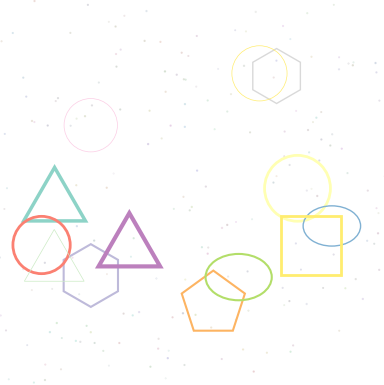[{"shape": "triangle", "thickness": 2.5, "radius": 0.46, "center": [0.142, 0.472]}, {"shape": "circle", "thickness": 2, "radius": 0.43, "center": [0.773, 0.511]}, {"shape": "hexagon", "thickness": 1.5, "radius": 0.41, "center": [0.236, 0.284]}, {"shape": "circle", "thickness": 2, "radius": 0.37, "center": [0.108, 0.364]}, {"shape": "oval", "thickness": 1, "radius": 0.37, "center": [0.862, 0.413]}, {"shape": "pentagon", "thickness": 1.5, "radius": 0.43, "center": [0.554, 0.211]}, {"shape": "oval", "thickness": 1.5, "radius": 0.43, "center": [0.62, 0.28]}, {"shape": "circle", "thickness": 0.5, "radius": 0.35, "center": [0.236, 0.675]}, {"shape": "hexagon", "thickness": 1, "radius": 0.36, "center": [0.718, 0.803]}, {"shape": "triangle", "thickness": 3, "radius": 0.46, "center": [0.336, 0.354]}, {"shape": "triangle", "thickness": 0.5, "radius": 0.45, "center": [0.141, 0.314]}, {"shape": "circle", "thickness": 0.5, "radius": 0.36, "center": [0.674, 0.809]}, {"shape": "square", "thickness": 2, "radius": 0.39, "center": [0.808, 0.363]}]